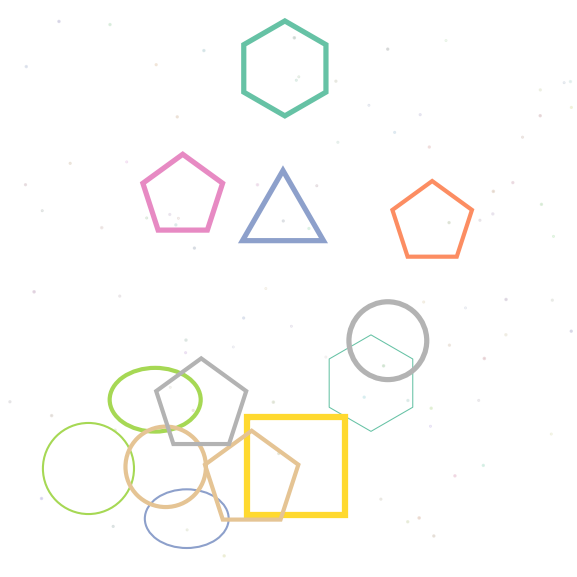[{"shape": "hexagon", "thickness": 0.5, "radius": 0.42, "center": [0.642, 0.336]}, {"shape": "hexagon", "thickness": 2.5, "radius": 0.41, "center": [0.493, 0.881]}, {"shape": "pentagon", "thickness": 2, "radius": 0.36, "center": [0.748, 0.613]}, {"shape": "oval", "thickness": 1, "radius": 0.36, "center": [0.323, 0.101]}, {"shape": "triangle", "thickness": 2.5, "radius": 0.4, "center": [0.49, 0.623]}, {"shape": "pentagon", "thickness": 2.5, "radius": 0.36, "center": [0.316, 0.659]}, {"shape": "oval", "thickness": 2, "radius": 0.39, "center": [0.269, 0.307]}, {"shape": "circle", "thickness": 1, "radius": 0.39, "center": [0.153, 0.188]}, {"shape": "square", "thickness": 3, "radius": 0.42, "center": [0.512, 0.193]}, {"shape": "circle", "thickness": 2, "radius": 0.35, "center": [0.287, 0.191]}, {"shape": "pentagon", "thickness": 2, "radius": 0.43, "center": [0.436, 0.168]}, {"shape": "pentagon", "thickness": 2, "radius": 0.41, "center": [0.348, 0.297]}, {"shape": "circle", "thickness": 2.5, "radius": 0.34, "center": [0.672, 0.409]}]